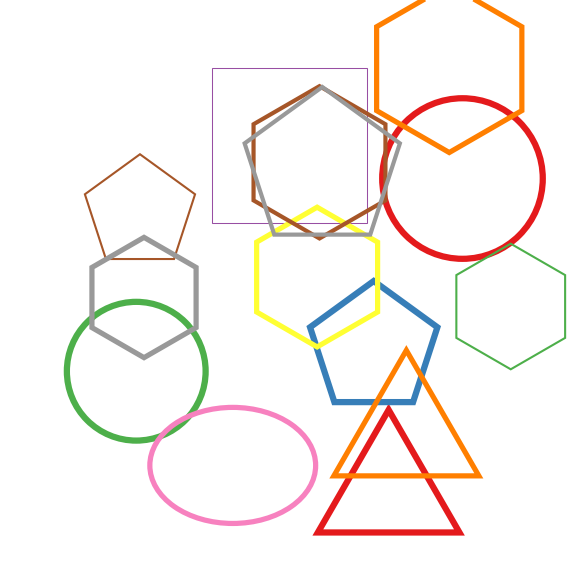[{"shape": "circle", "thickness": 3, "radius": 0.7, "center": [0.801, 0.69]}, {"shape": "triangle", "thickness": 3, "radius": 0.71, "center": [0.673, 0.148]}, {"shape": "pentagon", "thickness": 3, "radius": 0.58, "center": [0.647, 0.397]}, {"shape": "hexagon", "thickness": 1, "radius": 0.54, "center": [0.884, 0.468]}, {"shape": "circle", "thickness": 3, "radius": 0.6, "center": [0.236, 0.356]}, {"shape": "square", "thickness": 0.5, "radius": 0.67, "center": [0.501, 0.747]}, {"shape": "triangle", "thickness": 2.5, "radius": 0.72, "center": [0.704, 0.248]}, {"shape": "hexagon", "thickness": 2.5, "radius": 0.73, "center": [0.778, 0.88]}, {"shape": "hexagon", "thickness": 2.5, "radius": 0.6, "center": [0.549, 0.519]}, {"shape": "pentagon", "thickness": 1, "radius": 0.5, "center": [0.242, 0.632]}, {"shape": "hexagon", "thickness": 2, "radius": 0.66, "center": [0.553, 0.718]}, {"shape": "oval", "thickness": 2.5, "radius": 0.72, "center": [0.403, 0.193]}, {"shape": "pentagon", "thickness": 2, "radius": 0.71, "center": [0.558, 0.707]}, {"shape": "hexagon", "thickness": 2.5, "radius": 0.52, "center": [0.249, 0.484]}]